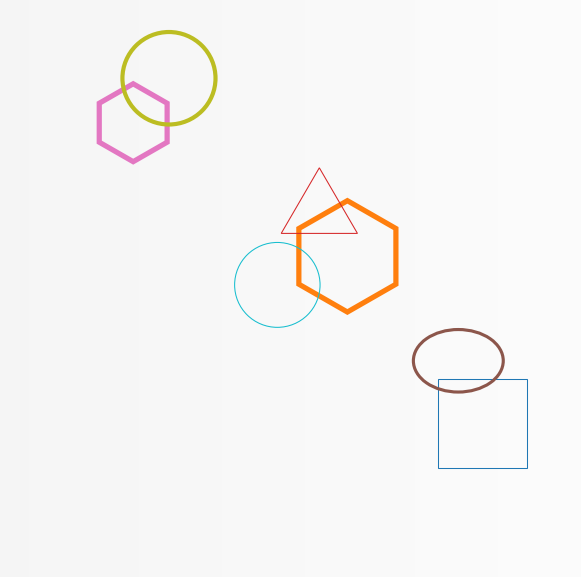[{"shape": "square", "thickness": 0.5, "radius": 0.38, "center": [0.831, 0.266]}, {"shape": "hexagon", "thickness": 2.5, "radius": 0.48, "center": [0.598, 0.555]}, {"shape": "triangle", "thickness": 0.5, "radius": 0.38, "center": [0.549, 0.633]}, {"shape": "oval", "thickness": 1.5, "radius": 0.39, "center": [0.789, 0.374]}, {"shape": "hexagon", "thickness": 2.5, "radius": 0.34, "center": [0.229, 0.787]}, {"shape": "circle", "thickness": 2, "radius": 0.4, "center": [0.291, 0.864]}, {"shape": "circle", "thickness": 0.5, "radius": 0.37, "center": [0.477, 0.506]}]